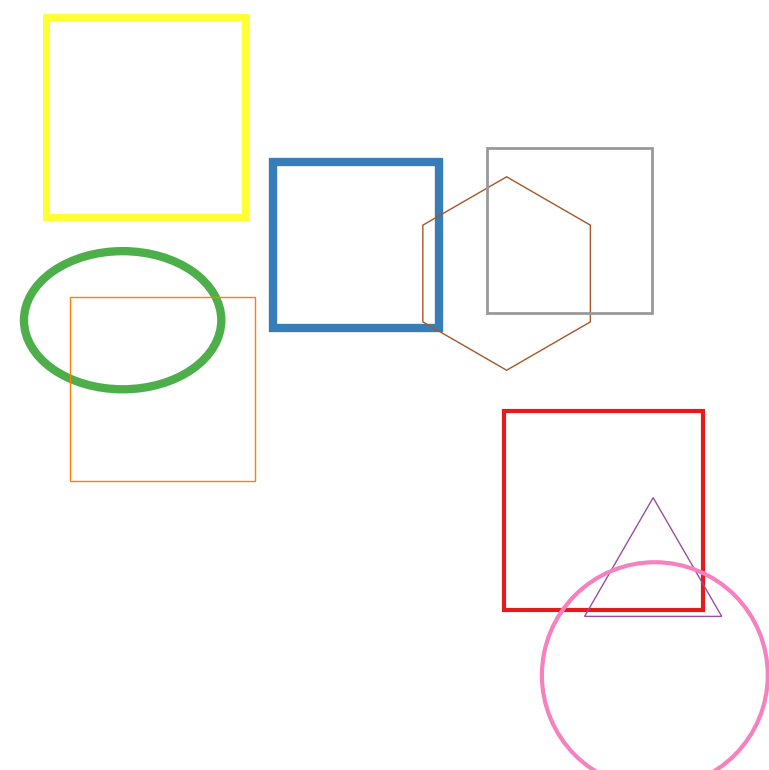[{"shape": "square", "thickness": 1.5, "radius": 0.65, "center": [0.784, 0.337]}, {"shape": "square", "thickness": 3, "radius": 0.54, "center": [0.463, 0.682]}, {"shape": "oval", "thickness": 3, "radius": 0.64, "center": [0.159, 0.584]}, {"shape": "triangle", "thickness": 0.5, "radius": 0.51, "center": [0.848, 0.251]}, {"shape": "square", "thickness": 0.5, "radius": 0.6, "center": [0.211, 0.495]}, {"shape": "square", "thickness": 2.5, "radius": 0.65, "center": [0.189, 0.848]}, {"shape": "hexagon", "thickness": 0.5, "radius": 0.63, "center": [0.658, 0.645]}, {"shape": "circle", "thickness": 1.5, "radius": 0.73, "center": [0.85, 0.123]}, {"shape": "square", "thickness": 1, "radius": 0.54, "center": [0.739, 0.701]}]